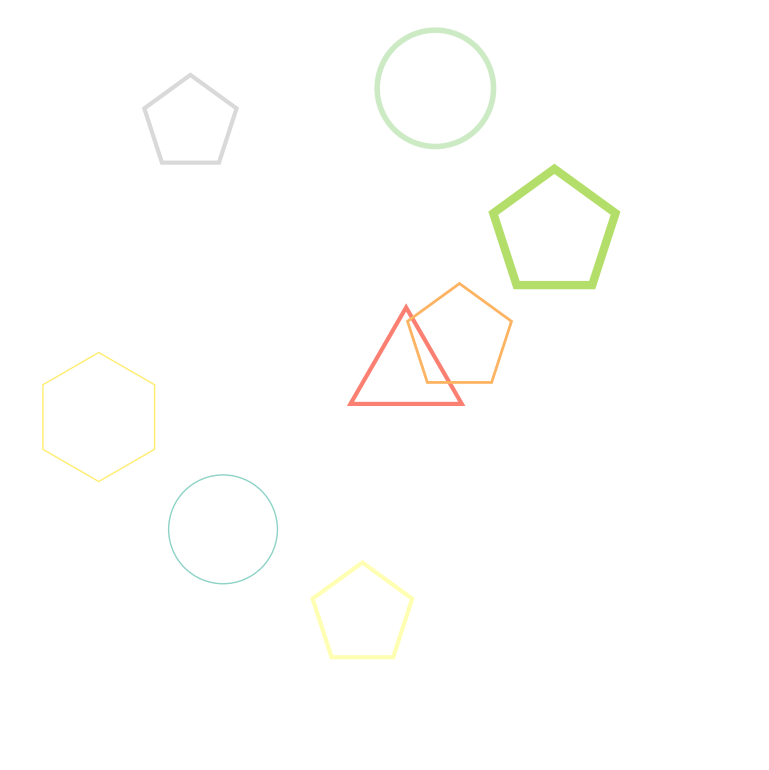[{"shape": "circle", "thickness": 0.5, "radius": 0.35, "center": [0.29, 0.313]}, {"shape": "pentagon", "thickness": 1.5, "radius": 0.34, "center": [0.471, 0.201]}, {"shape": "triangle", "thickness": 1.5, "radius": 0.42, "center": [0.527, 0.517]}, {"shape": "pentagon", "thickness": 1, "radius": 0.35, "center": [0.597, 0.561]}, {"shape": "pentagon", "thickness": 3, "radius": 0.42, "center": [0.72, 0.697]}, {"shape": "pentagon", "thickness": 1.5, "radius": 0.31, "center": [0.247, 0.84]}, {"shape": "circle", "thickness": 2, "radius": 0.38, "center": [0.565, 0.885]}, {"shape": "hexagon", "thickness": 0.5, "radius": 0.42, "center": [0.128, 0.458]}]